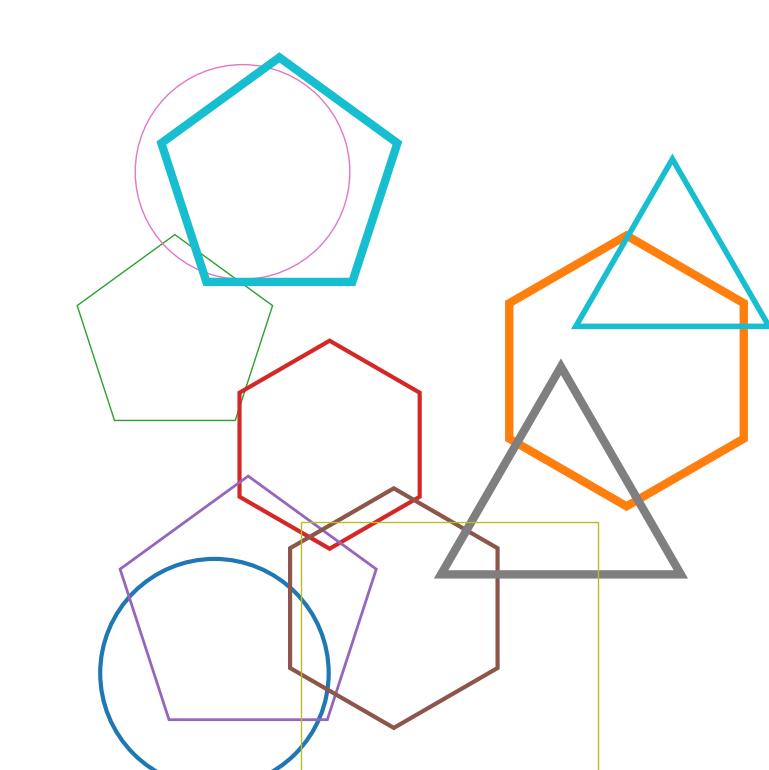[{"shape": "circle", "thickness": 1.5, "radius": 0.74, "center": [0.279, 0.126]}, {"shape": "hexagon", "thickness": 3, "radius": 0.88, "center": [0.814, 0.518]}, {"shape": "pentagon", "thickness": 0.5, "radius": 0.67, "center": [0.227, 0.562]}, {"shape": "hexagon", "thickness": 1.5, "radius": 0.68, "center": [0.428, 0.422]}, {"shape": "pentagon", "thickness": 1, "radius": 0.87, "center": [0.322, 0.207]}, {"shape": "hexagon", "thickness": 1.5, "radius": 0.78, "center": [0.511, 0.21]}, {"shape": "circle", "thickness": 0.5, "radius": 0.7, "center": [0.315, 0.777]}, {"shape": "triangle", "thickness": 3, "radius": 0.9, "center": [0.729, 0.344]}, {"shape": "square", "thickness": 0.5, "radius": 0.97, "center": [0.584, 0.129]}, {"shape": "triangle", "thickness": 2, "radius": 0.72, "center": [0.873, 0.649]}, {"shape": "pentagon", "thickness": 3, "radius": 0.81, "center": [0.363, 0.764]}]